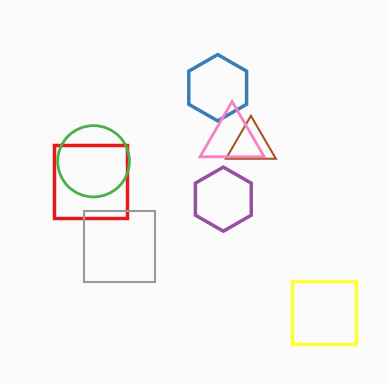[{"shape": "square", "thickness": 2.5, "radius": 0.47, "center": [0.233, 0.529]}, {"shape": "hexagon", "thickness": 2.5, "radius": 0.43, "center": [0.562, 0.772]}, {"shape": "circle", "thickness": 2, "radius": 0.46, "center": [0.241, 0.581]}, {"shape": "hexagon", "thickness": 2.5, "radius": 0.42, "center": [0.576, 0.483]}, {"shape": "square", "thickness": 2.5, "radius": 0.41, "center": [0.836, 0.188]}, {"shape": "triangle", "thickness": 1.5, "radius": 0.37, "center": [0.648, 0.625]}, {"shape": "triangle", "thickness": 2, "radius": 0.48, "center": [0.599, 0.641]}, {"shape": "square", "thickness": 1.5, "radius": 0.46, "center": [0.308, 0.359]}]